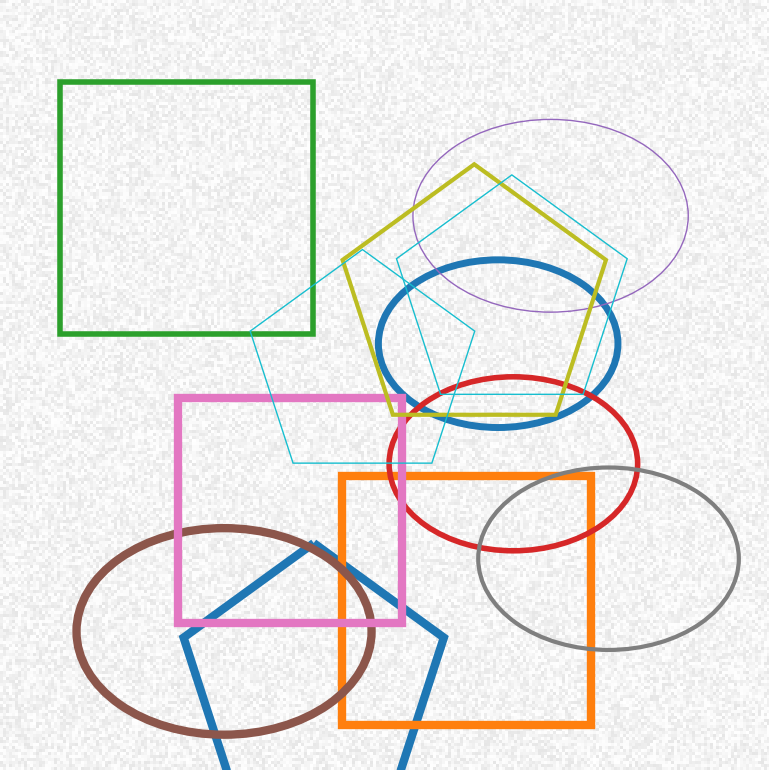[{"shape": "pentagon", "thickness": 3, "radius": 0.89, "center": [0.407, 0.117]}, {"shape": "oval", "thickness": 2.5, "radius": 0.78, "center": [0.647, 0.554]}, {"shape": "square", "thickness": 3, "radius": 0.81, "center": [0.606, 0.22]}, {"shape": "square", "thickness": 2, "radius": 0.82, "center": [0.242, 0.73]}, {"shape": "oval", "thickness": 2, "radius": 0.81, "center": [0.667, 0.398]}, {"shape": "oval", "thickness": 0.5, "radius": 0.89, "center": [0.715, 0.72]}, {"shape": "oval", "thickness": 3, "radius": 0.96, "center": [0.291, 0.18]}, {"shape": "square", "thickness": 3, "radius": 0.73, "center": [0.376, 0.337]}, {"shape": "oval", "thickness": 1.5, "radius": 0.85, "center": [0.79, 0.274]}, {"shape": "pentagon", "thickness": 1.5, "radius": 0.9, "center": [0.616, 0.607]}, {"shape": "pentagon", "thickness": 0.5, "radius": 0.77, "center": [0.471, 0.523]}, {"shape": "pentagon", "thickness": 0.5, "radius": 0.79, "center": [0.665, 0.615]}]